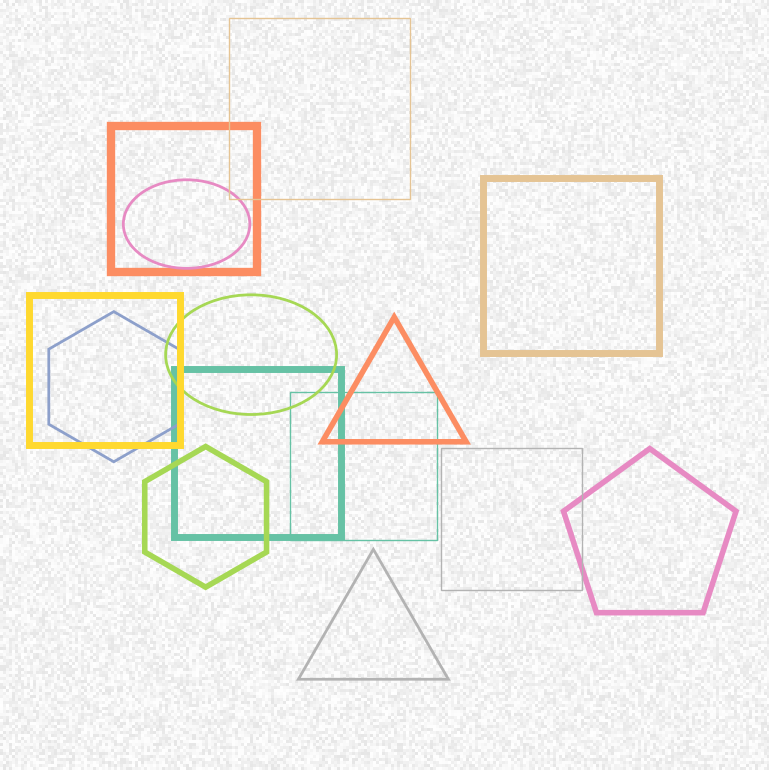[{"shape": "square", "thickness": 2.5, "radius": 0.55, "center": [0.334, 0.412]}, {"shape": "square", "thickness": 0.5, "radius": 0.48, "center": [0.472, 0.395]}, {"shape": "square", "thickness": 3, "radius": 0.47, "center": [0.239, 0.742]}, {"shape": "triangle", "thickness": 2, "radius": 0.54, "center": [0.512, 0.48]}, {"shape": "hexagon", "thickness": 1, "radius": 0.49, "center": [0.148, 0.498]}, {"shape": "oval", "thickness": 1, "radius": 0.41, "center": [0.242, 0.709]}, {"shape": "pentagon", "thickness": 2, "radius": 0.59, "center": [0.844, 0.3]}, {"shape": "hexagon", "thickness": 2, "radius": 0.46, "center": [0.267, 0.329]}, {"shape": "oval", "thickness": 1, "radius": 0.56, "center": [0.326, 0.539]}, {"shape": "square", "thickness": 2.5, "radius": 0.49, "center": [0.136, 0.519]}, {"shape": "square", "thickness": 2.5, "radius": 0.57, "center": [0.742, 0.655]}, {"shape": "square", "thickness": 0.5, "radius": 0.59, "center": [0.415, 0.859]}, {"shape": "square", "thickness": 0.5, "radius": 0.46, "center": [0.664, 0.326]}, {"shape": "triangle", "thickness": 1, "radius": 0.56, "center": [0.485, 0.174]}]